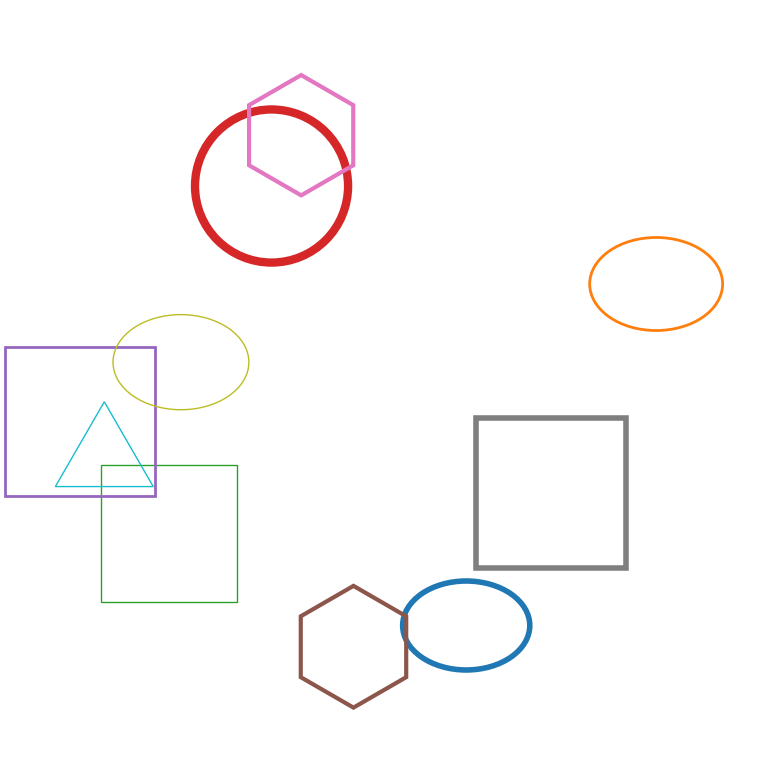[{"shape": "oval", "thickness": 2, "radius": 0.41, "center": [0.605, 0.188]}, {"shape": "oval", "thickness": 1, "radius": 0.43, "center": [0.852, 0.631]}, {"shape": "square", "thickness": 0.5, "radius": 0.44, "center": [0.22, 0.307]}, {"shape": "circle", "thickness": 3, "radius": 0.5, "center": [0.353, 0.758]}, {"shape": "square", "thickness": 1, "radius": 0.49, "center": [0.104, 0.453]}, {"shape": "hexagon", "thickness": 1.5, "radius": 0.4, "center": [0.459, 0.16]}, {"shape": "hexagon", "thickness": 1.5, "radius": 0.39, "center": [0.391, 0.824]}, {"shape": "square", "thickness": 2, "radius": 0.49, "center": [0.716, 0.36]}, {"shape": "oval", "thickness": 0.5, "radius": 0.44, "center": [0.235, 0.53]}, {"shape": "triangle", "thickness": 0.5, "radius": 0.37, "center": [0.135, 0.405]}]